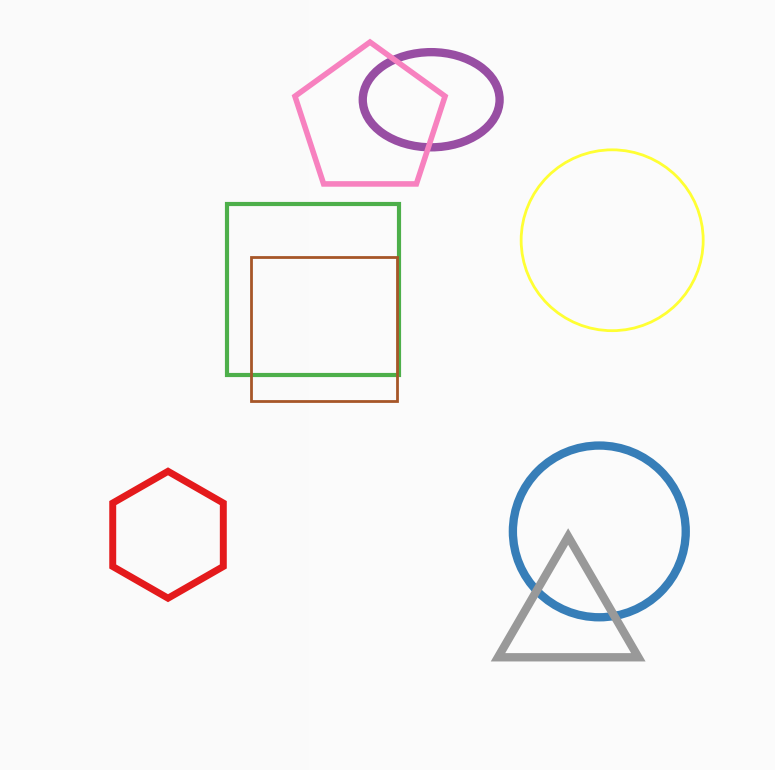[{"shape": "hexagon", "thickness": 2.5, "radius": 0.41, "center": [0.217, 0.305]}, {"shape": "circle", "thickness": 3, "radius": 0.56, "center": [0.773, 0.31]}, {"shape": "square", "thickness": 1.5, "radius": 0.55, "center": [0.404, 0.624]}, {"shape": "oval", "thickness": 3, "radius": 0.44, "center": [0.556, 0.87]}, {"shape": "circle", "thickness": 1, "radius": 0.59, "center": [0.79, 0.688]}, {"shape": "square", "thickness": 1, "radius": 0.47, "center": [0.418, 0.572]}, {"shape": "pentagon", "thickness": 2, "radius": 0.51, "center": [0.477, 0.844]}, {"shape": "triangle", "thickness": 3, "radius": 0.52, "center": [0.733, 0.199]}]